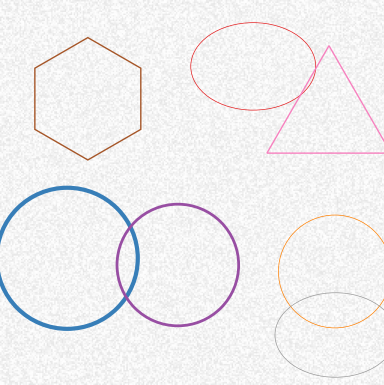[{"shape": "oval", "thickness": 0.5, "radius": 0.81, "center": [0.658, 0.828]}, {"shape": "circle", "thickness": 3, "radius": 0.92, "center": [0.175, 0.329]}, {"shape": "circle", "thickness": 2, "radius": 0.79, "center": [0.462, 0.312]}, {"shape": "circle", "thickness": 0.5, "radius": 0.73, "center": [0.87, 0.295]}, {"shape": "hexagon", "thickness": 1, "radius": 0.79, "center": [0.228, 0.743]}, {"shape": "triangle", "thickness": 1, "radius": 0.93, "center": [0.854, 0.695]}, {"shape": "oval", "thickness": 0.5, "radius": 0.78, "center": [0.871, 0.13]}]